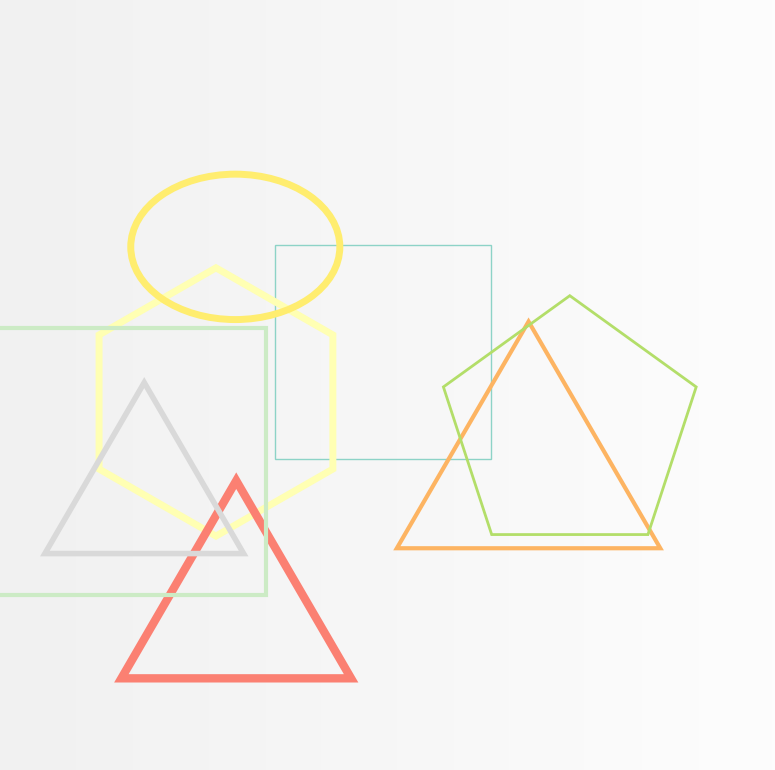[{"shape": "square", "thickness": 0.5, "radius": 0.7, "center": [0.494, 0.543]}, {"shape": "hexagon", "thickness": 2.5, "radius": 0.87, "center": [0.279, 0.478]}, {"shape": "triangle", "thickness": 3, "radius": 0.86, "center": [0.305, 0.205]}, {"shape": "triangle", "thickness": 1.5, "radius": 0.98, "center": [0.682, 0.386]}, {"shape": "pentagon", "thickness": 1, "radius": 0.86, "center": [0.735, 0.445]}, {"shape": "triangle", "thickness": 2, "radius": 0.74, "center": [0.186, 0.355]}, {"shape": "square", "thickness": 1.5, "radius": 0.86, "center": [0.17, 0.401]}, {"shape": "oval", "thickness": 2.5, "radius": 0.67, "center": [0.304, 0.679]}]